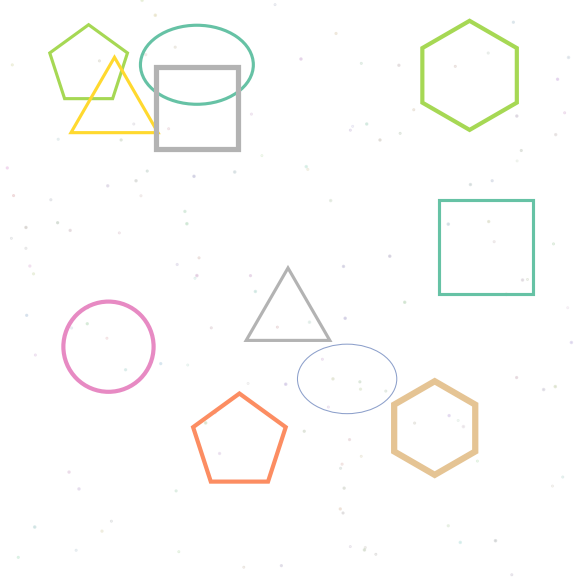[{"shape": "oval", "thickness": 1.5, "radius": 0.49, "center": [0.341, 0.887]}, {"shape": "square", "thickness": 1.5, "radius": 0.41, "center": [0.841, 0.571]}, {"shape": "pentagon", "thickness": 2, "radius": 0.42, "center": [0.415, 0.233]}, {"shape": "oval", "thickness": 0.5, "radius": 0.43, "center": [0.601, 0.343]}, {"shape": "circle", "thickness": 2, "radius": 0.39, "center": [0.188, 0.399]}, {"shape": "pentagon", "thickness": 1.5, "radius": 0.35, "center": [0.153, 0.886]}, {"shape": "hexagon", "thickness": 2, "radius": 0.47, "center": [0.813, 0.869]}, {"shape": "triangle", "thickness": 1.5, "radius": 0.43, "center": [0.198, 0.813]}, {"shape": "hexagon", "thickness": 3, "radius": 0.41, "center": [0.753, 0.258]}, {"shape": "square", "thickness": 2.5, "radius": 0.35, "center": [0.34, 0.812]}, {"shape": "triangle", "thickness": 1.5, "radius": 0.42, "center": [0.499, 0.451]}]